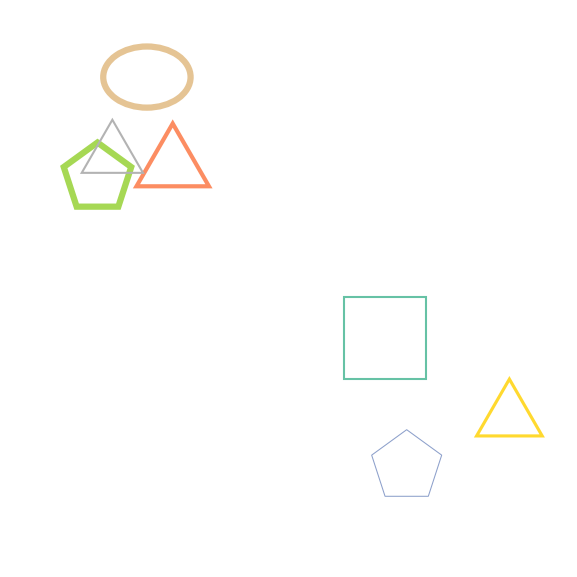[{"shape": "square", "thickness": 1, "radius": 0.36, "center": [0.666, 0.414]}, {"shape": "triangle", "thickness": 2, "radius": 0.36, "center": [0.299, 0.713]}, {"shape": "pentagon", "thickness": 0.5, "radius": 0.32, "center": [0.704, 0.191]}, {"shape": "pentagon", "thickness": 3, "radius": 0.31, "center": [0.169, 0.691]}, {"shape": "triangle", "thickness": 1.5, "radius": 0.33, "center": [0.882, 0.277]}, {"shape": "oval", "thickness": 3, "radius": 0.38, "center": [0.254, 0.866]}, {"shape": "triangle", "thickness": 1, "radius": 0.31, "center": [0.195, 0.73]}]